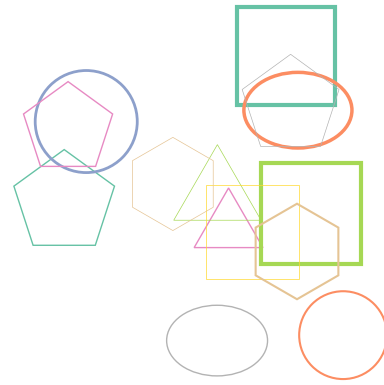[{"shape": "square", "thickness": 3, "radius": 0.64, "center": [0.742, 0.855]}, {"shape": "pentagon", "thickness": 1, "radius": 0.69, "center": [0.167, 0.474]}, {"shape": "oval", "thickness": 2.5, "radius": 0.7, "center": [0.774, 0.714]}, {"shape": "circle", "thickness": 1.5, "radius": 0.57, "center": [0.891, 0.129]}, {"shape": "circle", "thickness": 2, "radius": 0.66, "center": [0.224, 0.684]}, {"shape": "pentagon", "thickness": 1, "radius": 0.61, "center": [0.177, 0.666]}, {"shape": "triangle", "thickness": 1, "radius": 0.52, "center": [0.594, 0.408]}, {"shape": "triangle", "thickness": 0.5, "radius": 0.65, "center": [0.565, 0.493]}, {"shape": "square", "thickness": 3, "radius": 0.65, "center": [0.808, 0.446]}, {"shape": "square", "thickness": 0.5, "radius": 0.61, "center": [0.656, 0.398]}, {"shape": "hexagon", "thickness": 0.5, "radius": 0.61, "center": [0.449, 0.522]}, {"shape": "hexagon", "thickness": 1.5, "radius": 0.62, "center": [0.771, 0.347]}, {"shape": "oval", "thickness": 1, "radius": 0.66, "center": [0.564, 0.115]}, {"shape": "pentagon", "thickness": 0.5, "radius": 0.66, "center": [0.755, 0.727]}]